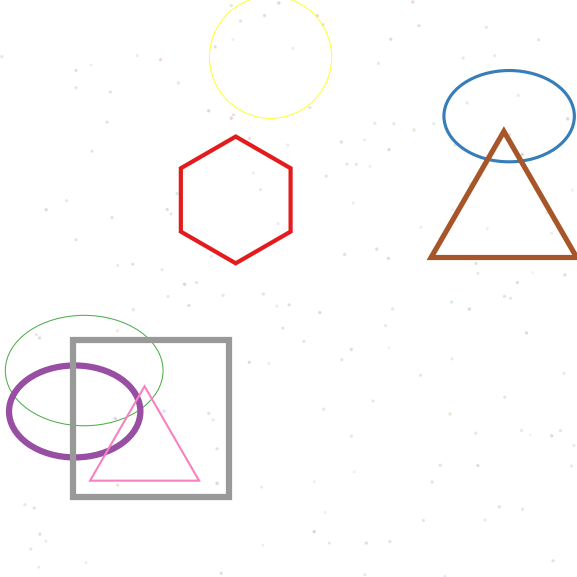[{"shape": "hexagon", "thickness": 2, "radius": 0.55, "center": [0.408, 0.653]}, {"shape": "oval", "thickness": 1.5, "radius": 0.56, "center": [0.882, 0.798]}, {"shape": "oval", "thickness": 0.5, "radius": 0.68, "center": [0.146, 0.357]}, {"shape": "oval", "thickness": 3, "radius": 0.57, "center": [0.129, 0.287]}, {"shape": "circle", "thickness": 0.5, "radius": 0.53, "center": [0.469, 0.9]}, {"shape": "triangle", "thickness": 2.5, "radius": 0.73, "center": [0.873, 0.626]}, {"shape": "triangle", "thickness": 1, "radius": 0.54, "center": [0.25, 0.221]}, {"shape": "square", "thickness": 3, "radius": 0.68, "center": [0.261, 0.274]}]